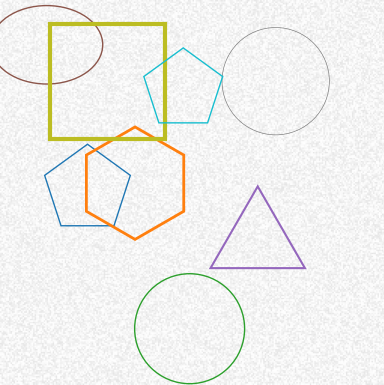[{"shape": "pentagon", "thickness": 1, "radius": 0.59, "center": [0.227, 0.508]}, {"shape": "hexagon", "thickness": 2, "radius": 0.73, "center": [0.351, 0.524]}, {"shape": "circle", "thickness": 1, "radius": 0.71, "center": [0.493, 0.146]}, {"shape": "triangle", "thickness": 1.5, "radius": 0.71, "center": [0.669, 0.374]}, {"shape": "oval", "thickness": 1, "radius": 0.73, "center": [0.121, 0.884]}, {"shape": "circle", "thickness": 0.5, "radius": 0.7, "center": [0.716, 0.789]}, {"shape": "square", "thickness": 3, "radius": 0.75, "center": [0.279, 0.788]}, {"shape": "pentagon", "thickness": 1, "radius": 0.54, "center": [0.476, 0.768]}]